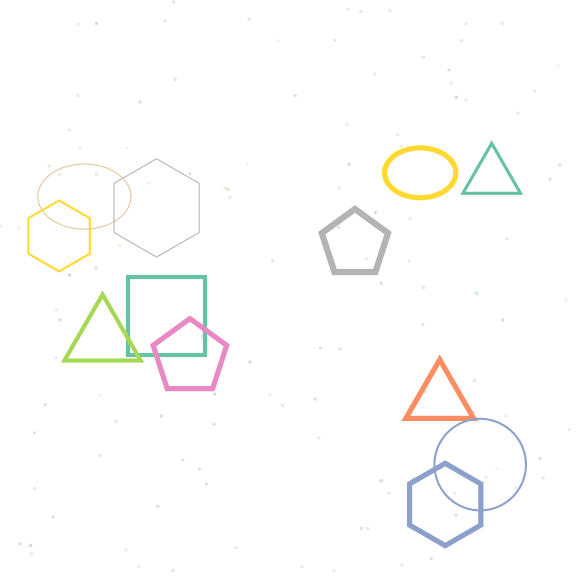[{"shape": "triangle", "thickness": 1.5, "radius": 0.29, "center": [0.851, 0.693]}, {"shape": "square", "thickness": 2, "radius": 0.34, "center": [0.288, 0.452]}, {"shape": "triangle", "thickness": 2.5, "radius": 0.34, "center": [0.761, 0.309]}, {"shape": "circle", "thickness": 1, "radius": 0.4, "center": [0.832, 0.195]}, {"shape": "hexagon", "thickness": 2.5, "radius": 0.36, "center": [0.771, 0.126]}, {"shape": "pentagon", "thickness": 2.5, "radius": 0.34, "center": [0.329, 0.38]}, {"shape": "triangle", "thickness": 2, "radius": 0.38, "center": [0.178, 0.413]}, {"shape": "oval", "thickness": 2.5, "radius": 0.31, "center": [0.728, 0.7]}, {"shape": "hexagon", "thickness": 1, "radius": 0.31, "center": [0.102, 0.591]}, {"shape": "oval", "thickness": 0.5, "radius": 0.4, "center": [0.146, 0.659]}, {"shape": "pentagon", "thickness": 3, "radius": 0.3, "center": [0.615, 0.577]}, {"shape": "hexagon", "thickness": 0.5, "radius": 0.43, "center": [0.271, 0.639]}]